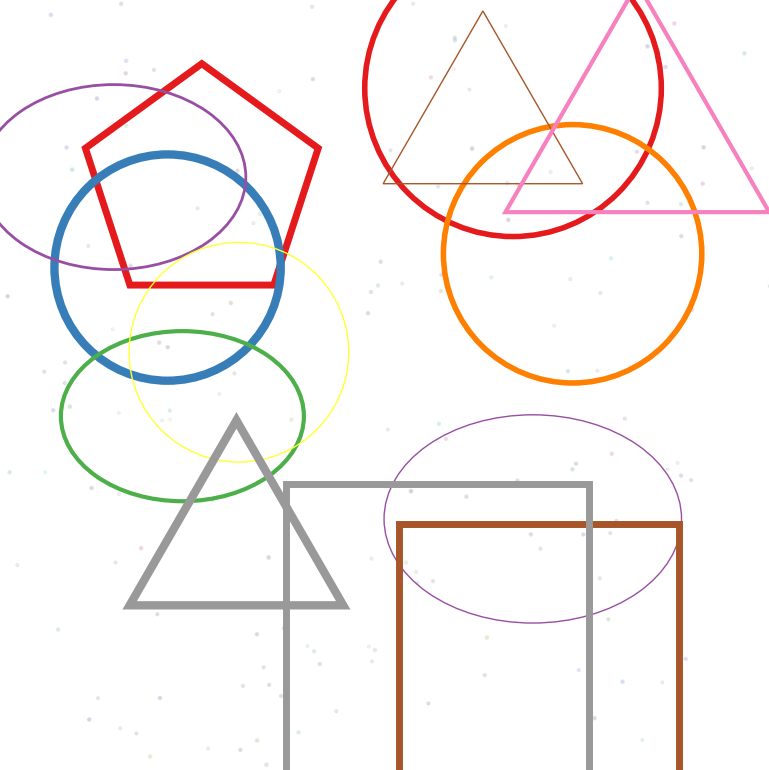[{"shape": "circle", "thickness": 2, "radius": 0.96, "center": [0.666, 0.885]}, {"shape": "pentagon", "thickness": 2.5, "radius": 0.79, "center": [0.262, 0.758]}, {"shape": "circle", "thickness": 3, "radius": 0.73, "center": [0.218, 0.653]}, {"shape": "oval", "thickness": 1.5, "radius": 0.79, "center": [0.237, 0.46]}, {"shape": "oval", "thickness": 1, "radius": 0.86, "center": [0.148, 0.77]}, {"shape": "oval", "thickness": 0.5, "radius": 0.97, "center": [0.692, 0.326]}, {"shape": "circle", "thickness": 2, "radius": 0.84, "center": [0.744, 0.67]}, {"shape": "circle", "thickness": 0.5, "radius": 0.71, "center": [0.31, 0.543]}, {"shape": "triangle", "thickness": 0.5, "radius": 0.75, "center": [0.627, 0.836]}, {"shape": "square", "thickness": 2.5, "radius": 0.91, "center": [0.7, 0.138]}, {"shape": "triangle", "thickness": 1.5, "radius": 0.99, "center": [0.828, 0.823]}, {"shape": "triangle", "thickness": 3, "radius": 0.8, "center": [0.307, 0.294]}, {"shape": "square", "thickness": 2.5, "radius": 0.98, "center": [0.568, 0.174]}]